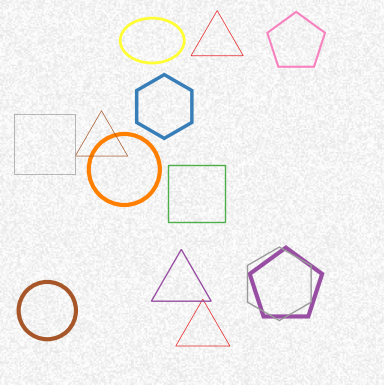[{"shape": "triangle", "thickness": 0.5, "radius": 0.39, "center": [0.564, 0.894]}, {"shape": "triangle", "thickness": 0.5, "radius": 0.41, "center": [0.527, 0.142]}, {"shape": "hexagon", "thickness": 2.5, "radius": 0.41, "center": [0.427, 0.723]}, {"shape": "square", "thickness": 1, "radius": 0.37, "center": [0.511, 0.498]}, {"shape": "pentagon", "thickness": 3, "radius": 0.49, "center": [0.743, 0.258]}, {"shape": "triangle", "thickness": 1, "radius": 0.45, "center": [0.471, 0.263]}, {"shape": "circle", "thickness": 3, "radius": 0.46, "center": [0.323, 0.56]}, {"shape": "oval", "thickness": 2, "radius": 0.42, "center": [0.395, 0.895]}, {"shape": "circle", "thickness": 3, "radius": 0.37, "center": [0.123, 0.193]}, {"shape": "triangle", "thickness": 0.5, "radius": 0.39, "center": [0.264, 0.634]}, {"shape": "pentagon", "thickness": 1.5, "radius": 0.39, "center": [0.769, 0.89]}, {"shape": "square", "thickness": 0.5, "radius": 0.39, "center": [0.116, 0.626]}, {"shape": "hexagon", "thickness": 1, "radius": 0.48, "center": [0.726, 0.263]}]